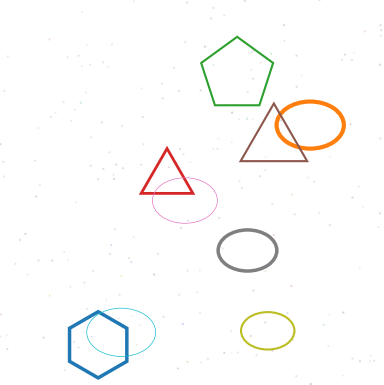[{"shape": "hexagon", "thickness": 2.5, "radius": 0.43, "center": [0.255, 0.104]}, {"shape": "oval", "thickness": 3, "radius": 0.44, "center": [0.806, 0.675]}, {"shape": "pentagon", "thickness": 1.5, "radius": 0.49, "center": [0.616, 0.806]}, {"shape": "triangle", "thickness": 2, "radius": 0.39, "center": [0.434, 0.537]}, {"shape": "triangle", "thickness": 1.5, "radius": 0.5, "center": [0.711, 0.631]}, {"shape": "oval", "thickness": 0.5, "radius": 0.42, "center": [0.48, 0.479]}, {"shape": "oval", "thickness": 2.5, "radius": 0.38, "center": [0.643, 0.349]}, {"shape": "oval", "thickness": 1.5, "radius": 0.35, "center": [0.695, 0.141]}, {"shape": "oval", "thickness": 0.5, "radius": 0.45, "center": [0.315, 0.137]}]